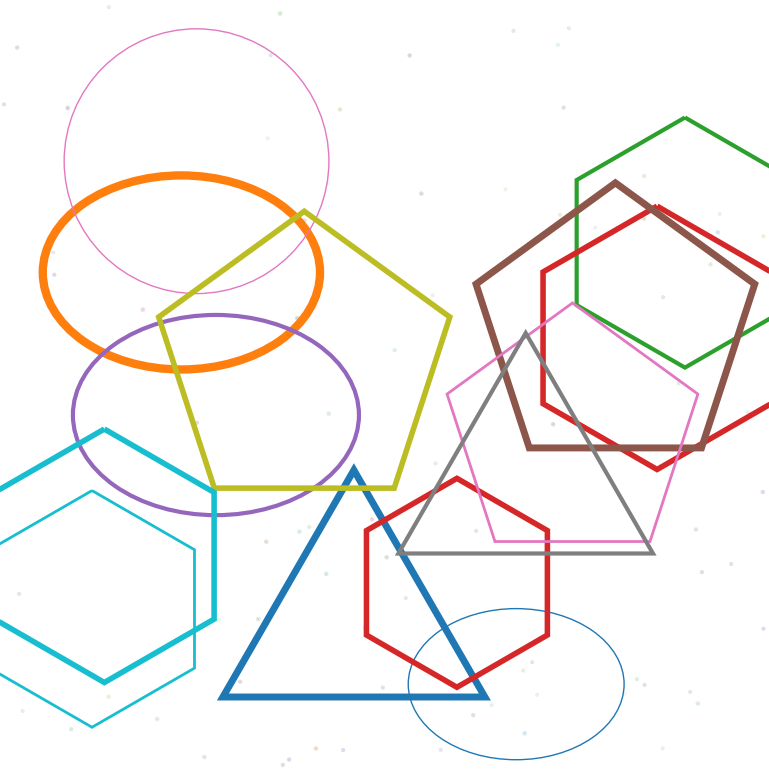[{"shape": "triangle", "thickness": 2.5, "radius": 0.98, "center": [0.46, 0.193]}, {"shape": "oval", "thickness": 0.5, "radius": 0.7, "center": [0.67, 0.111]}, {"shape": "oval", "thickness": 3, "radius": 0.9, "center": [0.236, 0.646]}, {"shape": "hexagon", "thickness": 1.5, "radius": 0.81, "center": [0.89, 0.685]}, {"shape": "hexagon", "thickness": 2, "radius": 0.68, "center": [0.593, 0.243]}, {"shape": "hexagon", "thickness": 2, "radius": 0.85, "center": [0.853, 0.561]}, {"shape": "oval", "thickness": 1.5, "radius": 0.93, "center": [0.28, 0.461]}, {"shape": "pentagon", "thickness": 2.5, "radius": 0.95, "center": [0.799, 0.572]}, {"shape": "circle", "thickness": 0.5, "radius": 0.86, "center": [0.255, 0.791]}, {"shape": "pentagon", "thickness": 1, "radius": 0.86, "center": [0.743, 0.435]}, {"shape": "triangle", "thickness": 1.5, "radius": 0.95, "center": [0.683, 0.377]}, {"shape": "pentagon", "thickness": 2, "radius": 0.99, "center": [0.395, 0.527]}, {"shape": "hexagon", "thickness": 2, "radius": 0.82, "center": [0.136, 0.278]}, {"shape": "hexagon", "thickness": 1, "radius": 0.77, "center": [0.119, 0.209]}]